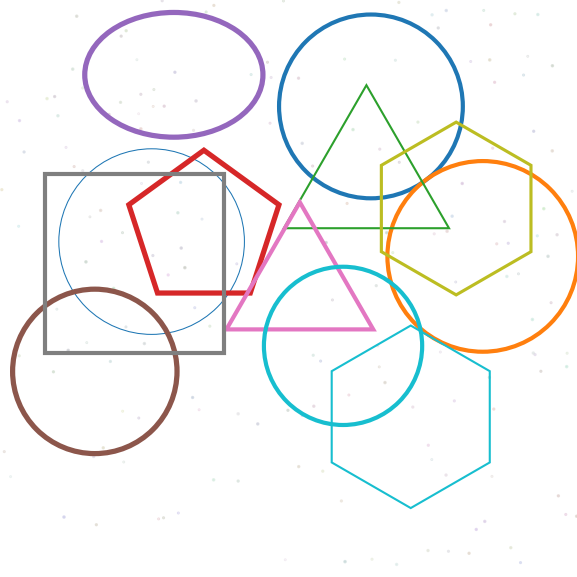[{"shape": "circle", "thickness": 2, "radius": 0.8, "center": [0.642, 0.815]}, {"shape": "circle", "thickness": 0.5, "radius": 0.8, "center": [0.263, 0.581]}, {"shape": "circle", "thickness": 2, "radius": 0.83, "center": [0.836, 0.555]}, {"shape": "triangle", "thickness": 1, "radius": 0.83, "center": [0.634, 0.687]}, {"shape": "pentagon", "thickness": 2.5, "radius": 0.68, "center": [0.353, 0.602]}, {"shape": "oval", "thickness": 2.5, "radius": 0.77, "center": [0.301, 0.87]}, {"shape": "circle", "thickness": 2.5, "radius": 0.71, "center": [0.164, 0.356]}, {"shape": "triangle", "thickness": 2, "radius": 0.73, "center": [0.519, 0.502]}, {"shape": "square", "thickness": 2, "radius": 0.77, "center": [0.233, 0.543]}, {"shape": "hexagon", "thickness": 1.5, "radius": 0.75, "center": [0.79, 0.638]}, {"shape": "circle", "thickness": 2, "radius": 0.69, "center": [0.594, 0.4]}, {"shape": "hexagon", "thickness": 1, "radius": 0.79, "center": [0.711, 0.277]}]